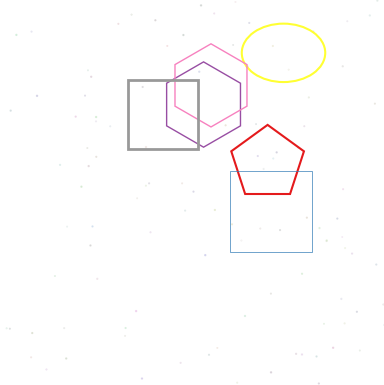[{"shape": "pentagon", "thickness": 1.5, "radius": 0.5, "center": [0.695, 0.576]}, {"shape": "square", "thickness": 0.5, "radius": 0.53, "center": [0.704, 0.451]}, {"shape": "hexagon", "thickness": 1, "radius": 0.55, "center": [0.529, 0.728]}, {"shape": "oval", "thickness": 1.5, "radius": 0.54, "center": [0.736, 0.863]}, {"shape": "hexagon", "thickness": 1, "radius": 0.54, "center": [0.548, 0.778]}, {"shape": "square", "thickness": 2, "radius": 0.45, "center": [0.424, 0.702]}]